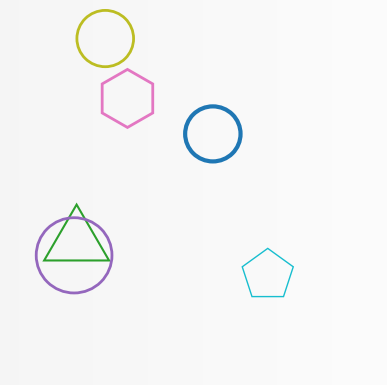[{"shape": "circle", "thickness": 3, "radius": 0.36, "center": [0.549, 0.652]}, {"shape": "triangle", "thickness": 1.5, "radius": 0.48, "center": [0.198, 0.372]}, {"shape": "circle", "thickness": 2, "radius": 0.49, "center": [0.191, 0.337]}, {"shape": "hexagon", "thickness": 2, "radius": 0.38, "center": [0.329, 0.744]}, {"shape": "circle", "thickness": 2, "radius": 0.37, "center": [0.272, 0.9]}, {"shape": "pentagon", "thickness": 1, "radius": 0.35, "center": [0.691, 0.286]}]